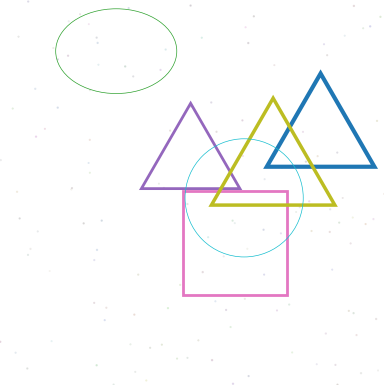[{"shape": "triangle", "thickness": 3, "radius": 0.81, "center": [0.833, 0.648]}, {"shape": "oval", "thickness": 0.5, "radius": 0.79, "center": [0.302, 0.867]}, {"shape": "triangle", "thickness": 2, "radius": 0.74, "center": [0.495, 0.584]}, {"shape": "square", "thickness": 2, "radius": 0.68, "center": [0.61, 0.368]}, {"shape": "triangle", "thickness": 2.5, "radius": 0.93, "center": [0.709, 0.56]}, {"shape": "circle", "thickness": 0.5, "radius": 0.77, "center": [0.634, 0.486]}]